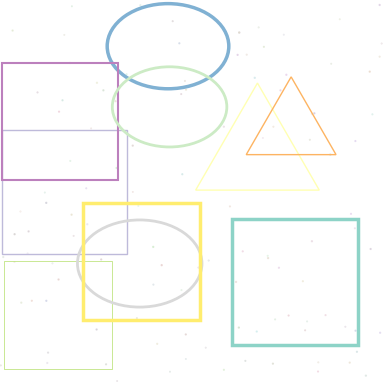[{"shape": "square", "thickness": 2.5, "radius": 0.82, "center": [0.766, 0.267]}, {"shape": "triangle", "thickness": 1, "radius": 0.93, "center": [0.669, 0.599]}, {"shape": "square", "thickness": 1, "radius": 0.81, "center": [0.168, 0.502]}, {"shape": "oval", "thickness": 2.5, "radius": 0.79, "center": [0.436, 0.88]}, {"shape": "triangle", "thickness": 1, "radius": 0.67, "center": [0.756, 0.666]}, {"shape": "square", "thickness": 0.5, "radius": 0.7, "center": [0.15, 0.183]}, {"shape": "oval", "thickness": 2, "radius": 0.81, "center": [0.363, 0.316]}, {"shape": "square", "thickness": 1.5, "radius": 0.76, "center": [0.156, 0.683]}, {"shape": "oval", "thickness": 2, "radius": 0.74, "center": [0.44, 0.722]}, {"shape": "square", "thickness": 2.5, "radius": 0.76, "center": [0.368, 0.321]}]